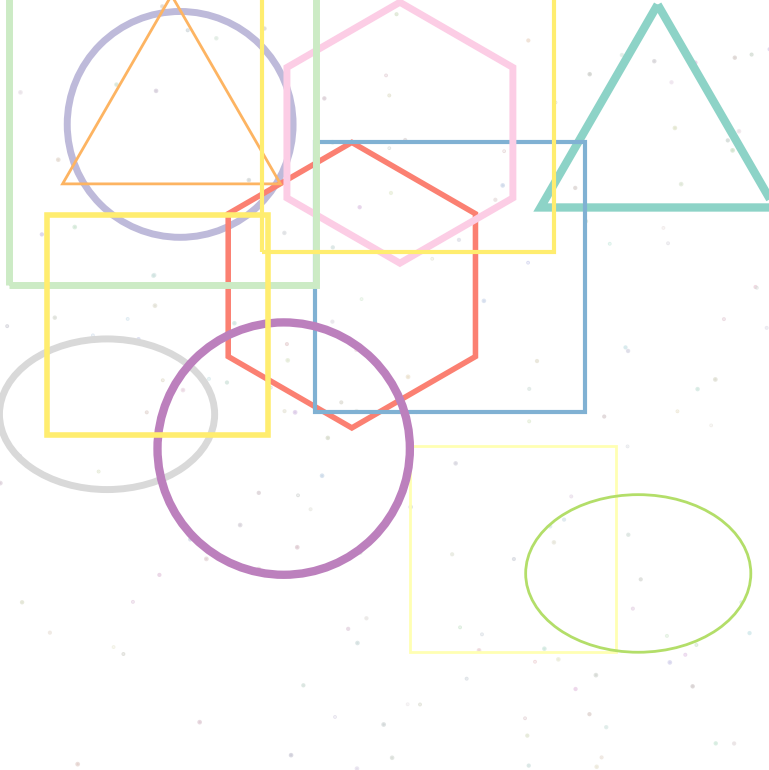[{"shape": "triangle", "thickness": 3, "radius": 0.88, "center": [0.854, 0.818]}, {"shape": "square", "thickness": 1, "radius": 0.67, "center": [0.667, 0.287]}, {"shape": "circle", "thickness": 2.5, "radius": 0.73, "center": [0.234, 0.838]}, {"shape": "hexagon", "thickness": 2, "radius": 0.93, "center": [0.457, 0.63]}, {"shape": "square", "thickness": 1.5, "radius": 0.88, "center": [0.584, 0.641]}, {"shape": "triangle", "thickness": 1, "radius": 0.82, "center": [0.223, 0.843]}, {"shape": "oval", "thickness": 1, "radius": 0.73, "center": [0.829, 0.255]}, {"shape": "hexagon", "thickness": 2.5, "radius": 0.85, "center": [0.519, 0.828]}, {"shape": "oval", "thickness": 2.5, "radius": 0.7, "center": [0.139, 0.462]}, {"shape": "circle", "thickness": 3, "radius": 0.82, "center": [0.368, 0.417]}, {"shape": "square", "thickness": 2.5, "radius": 1.0, "center": [0.211, 0.83]}, {"shape": "square", "thickness": 1.5, "radius": 0.95, "center": [0.53, 0.862]}, {"shape": "square", "thickness": 2, "radius": 0.72, "center": [0.204, 0.578]}]